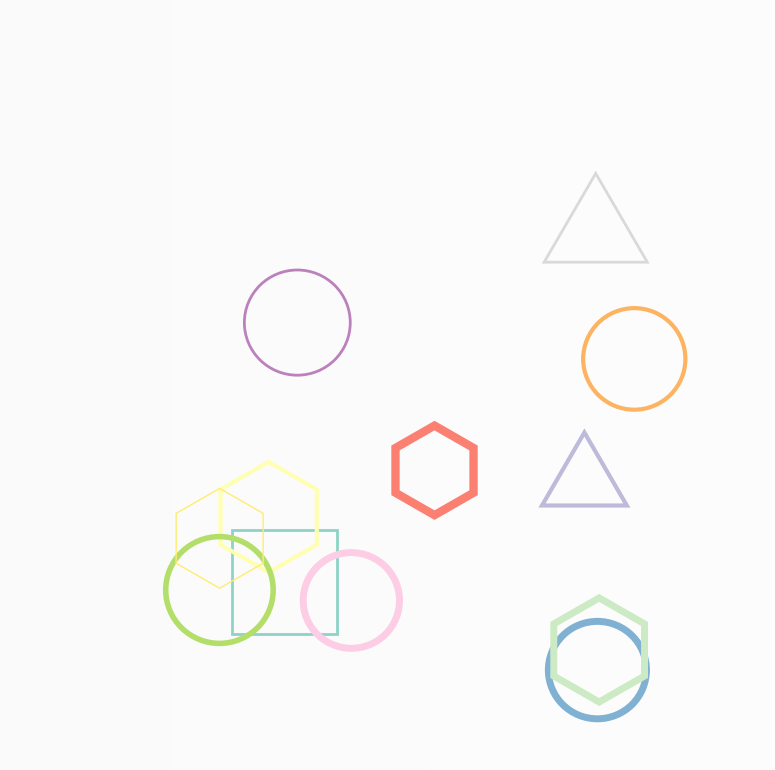[{"shape": "square", "thickness": 1, "radius": 0.34, "center": [0.367, 0.244]}, {"shape": "hexagon", "thickness": 1.5, "radius": 0.36, "center": [0.347, 0.328]}, {"shape": "triangle", "thickness": 1.5, "radius": 0.32, "center": [0.754, 0.375]}, {"shape": "hexagon", "thickness": 3, "radius": 0.29, "center": [0.561, 0.389]}, {"shape": "circle", "thickness": 2.5, "radius": 0.32, "center": [0.771, 0.13]}, {"shape": "circle", "thickness": 1.5, "radius": 0.33, "center": [0.818, 0.534]}, {"shape": "circle", "thickness": 2, "radius": 0.35, "center": [0.283, 0.234]}, {"shape": "circle", "thickness": 2.5, "radius": 0.31, "center": [0.453, 0.22]}, {"shape": "triangle", "thickness": 1, "radius": 0.38, "center": [0.769, 0.698]}, {"shape": "circle", "thickness": 1, "radius": 0.34, "center": [0.384, 0.581]}, {"shape": "hexagon", "thickness": 2.5, "radius": 0.34, "center": [0.773, 0.156]}, {"shape": "hexagon", "thickness": 0.5, "radius": 0.32, "center": [0.283, 0.301]}]